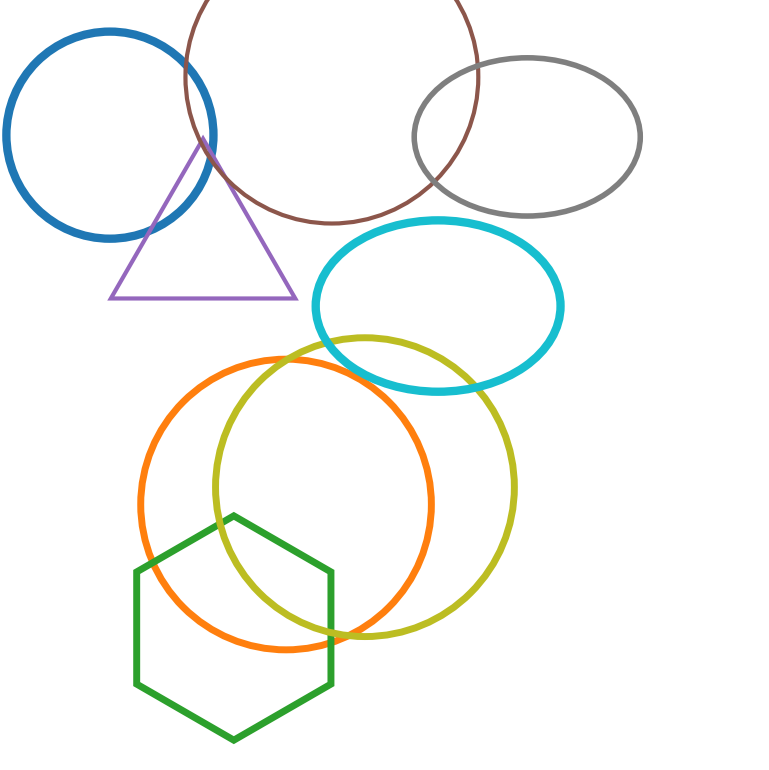[{"shape": "circle", "thickness": 3, "radius": 0.67, "center": [0.143, 0.824]}, {"shape": "circle", "thickness": 2.5, "radius": 0.94, "center": [0.371, 0.345]}, {"shape": "hexagon", "thickness": 2.5, "radius": 0.73, "center": [0.304, 0.184]}, {"shape": "triangle", "thickness": 1.5, "radius": 0.69, "center": [0.264, 0.681]}, {"shape": "circle", "thickness": 1.5, "radius": 0.95, "center": [0.431, 0.9]}, {"shape": "oval", "thickness": 2, "radius": 0.73, "center": [0.685, 0.822]}, {"shape": "circle", "thickness": 2.5, "radius": 0.97, "center": [0.474, 0.367]}, {"shape": "oval", "thickness": 3, "radius": 0.79, "center": [0.569, 0.603]}]